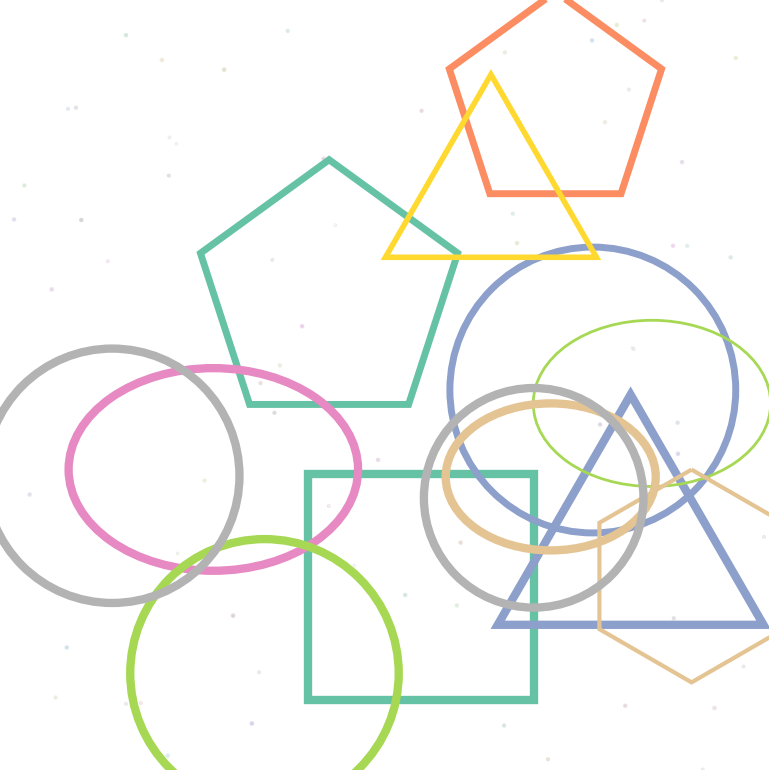[{"shape": "square", "thickness": 3, "radius": 0.73, "center": [0.547, 0.238]}, {"shape": "pentagon", "thickness": 2.5, "radius": 0.88, "center": [0.427, 0.617]}, {"shape": "pentagon", "thickness": 2.5, "radius": 0.72, "center": [0.721, 0.866]}, {"shape": "circle", "thickness": 2.5, "radius": 0.93, "center": [0.77, 0.493]}, {"shape": "triangle", "thickness": 3, "radius": 1.0, "center": [0.819, 0.288]}, {"shape": "oval", "thickness": 3, "radius": 0.94, "center": [0.277, 0.39]}, {"shape": "oval", "thickness": 1, "radius": 0.77, "center": [0.847, 0.476]}, {"shape": "circle", "thickness": 3, "radius": 0.87, "center": [0.343, 0.126]}, {"shape": "triangle", "thickness": 2, "radius": 0.79, "center": [0.638, 0.745]}, {"shape": "oval", "thickness": 3, "radius": 0.68, "center": [0.715, 0.381]}, {"shape": "hexagon", "thickness": 1.5, "radius": 0.69, "center": [0.898, 0.252]}, {"shape": "circle", "thickness": 3, "radius": 0.71, "center": [0.693, 0.353]}, {"shape": "circle", "thickness": 3, "radius": 0.83, "center": [0.146, 0.382]}]